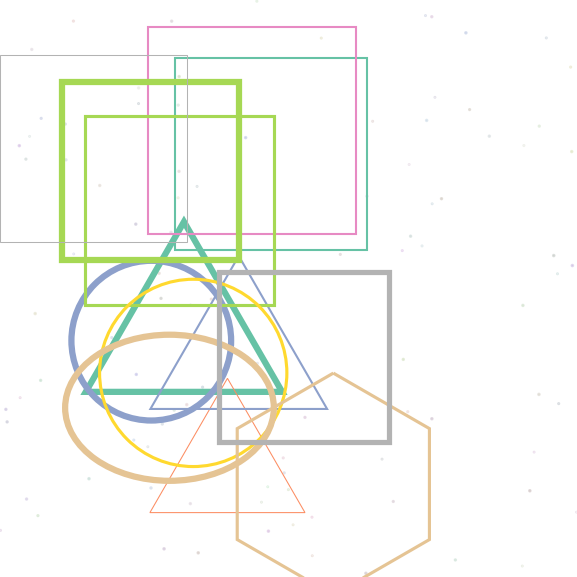[{"shape": "square", "thickness": 1, "radius": 0.83, "center": [0.469, 0.732]}, {"shape": "triangle", "thickness": 3, "radius": 0.98, "center": [0.319, 0.419]}, {"shape": "triangle", "thickness": 0.5, "radius": 0.78, "center": [0.394, 0.189]}, {"shape": "triangle", "thickness": 1, "radius": 0.88, "center": [0.413, 0.379]}, {"shape": "circle", "thickness": 3, "radius": 0.69, "center": [0.262, 0.409]}, {"shape": "square", "thickness": 1, "radius": 0.9, "center": [0.437, 0.773]}, {"shape": "square", "thickness": 1.5, "radius": 0.82, "center": [0.31, 0.634]}, {"shape": "square", "thickness": 3, "radius": 0.77, "center": [0.261, 0.703]}, {"shape": "circle", "thickness": 1.5, "radius": 0.81, "center": [0.335, 0.353]}, {"shape": "hexagon", "thickness": 1.5, "radius": 0.96, "center": [0.577, 0.161]}, {"shape": "oval", "thickness": 3, "radius": 0.9, "center": [0.293, 0.293]}, {"shape": "square", "thickness": 2.5, "radius": 0.74, "center": [0.526, 0.381]}, {"shape": "square", "thickness": 0.5, "radius": 0.81, "center": [0.163, 0.741]}]